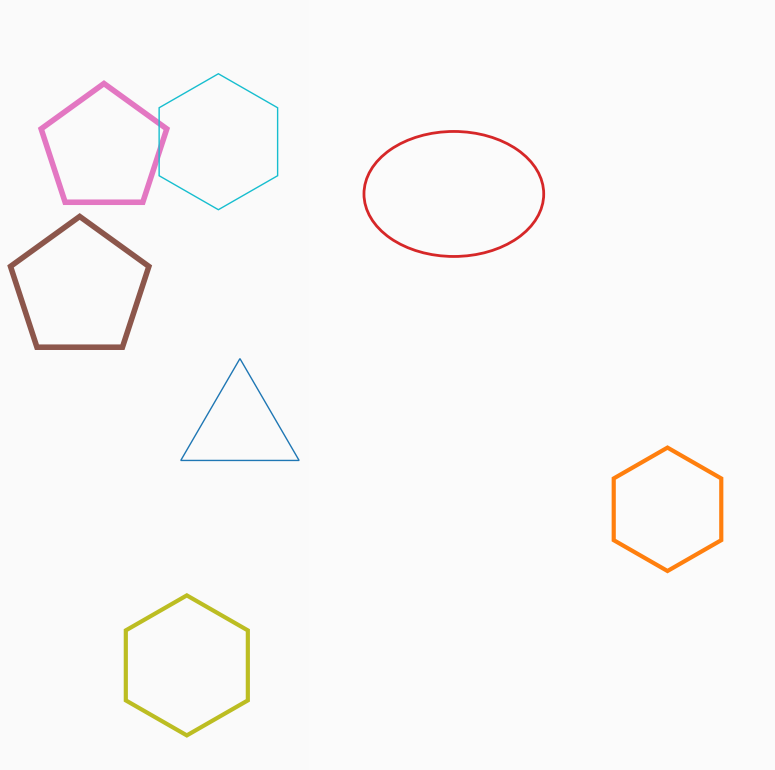[{"shape": "triangle", "thickness": 0.5, "radius": 0.44, "center": [0.31, 0.446]}, {"shape": "hexagon", "thickness": 1.5, "radius": 0.4, "center": [0.861, 0.339]}, {"shape": "oval", "thickness": 1, "radius": 0.58, "center": [0.586, 0.748]}, {"shape": "pentagon", "thickness": 2, "radius": 0.47, "center": [0.103, 0.625]}, {"shape": "pentagon", "thickness": 2, "radius": 0.43, "center": [0.134, 0.806]}, {"shape": "hexagon", "thickness": 1.5, "radius": 0.45, "center": [0.241, 0.136]}, {"shape": "hexagon", "thickness": 0.5, "radius": 0.44, "center": [0.282, 0.816]}]